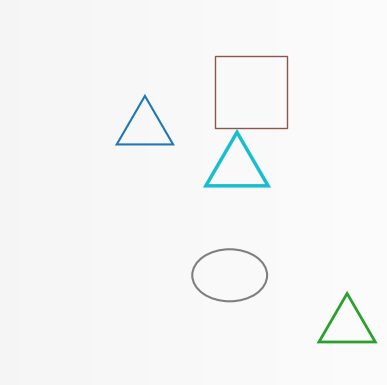[{"shape": "triangle", "thickness": 1.5, "radius": 0.42, "center": [0.374, 0.667]}, {"shape": "triangle", "thickness": 2, "radius": 0.42, "center": [0.896, 0.154]}, {"shape": "square", "thickness": 1, "radius": 0.46, "center": [0.647, 0.761]}, {"shape": "oval", "thickness": 1.5, "radius": 0.48, "center": [0.593, 0.285]}, {"shape": "triangle", "thickness": 2.5, "radius": 0.46, "center": [0.612, 0.564]}]